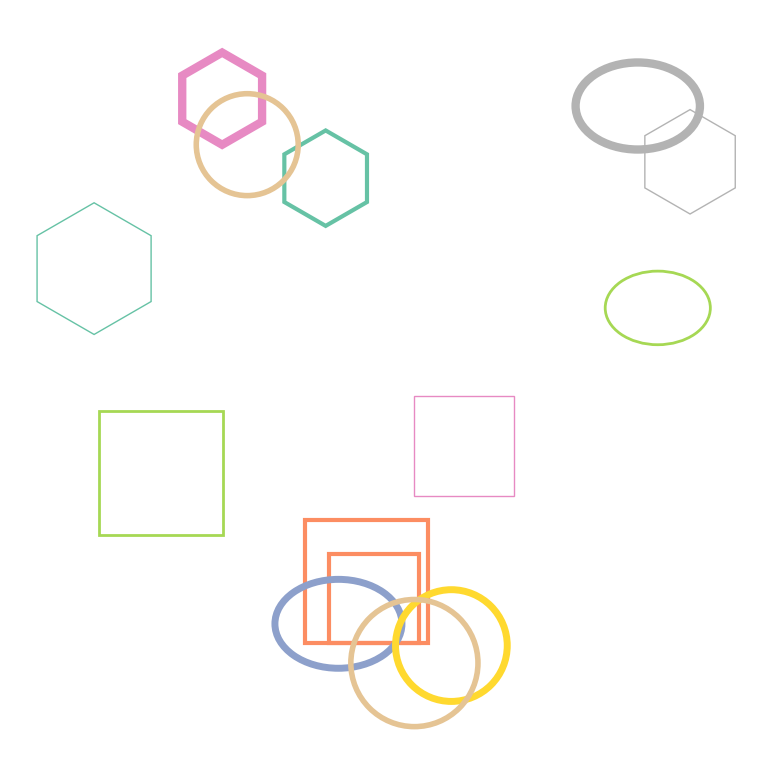[{"shape": "hexagon", "thickness": 0.5, "radius": 0.43, "center": [0.122, 0.651]}, {"shape": "hexagon", "thickness": 1.5, "radius": 0.31, "center": [0.423, 0.769]}, {"shape": "square", "thickness": 1.5, "radius": 0.29, "center": [0.486, 0.223]}, {"shape": "square", "thickness": 1.5, "radius": 0.4, "center": [0.476, 0.245]}, {"shape": "oval", "thickness": 2.5, "radius": 0.41, "center": [0.44, 0.19]}, {"shape": "square", "thickness": 0.5, "radius": 0.32, "center": [0.603, 0.421]}, {"shape": "hexagon", "thickness": 3, "radius": 0.3, "center": [0.289, 0.872]}, {"shape": "oval", "thickness": 1, "radius": 0.34, "center": [0.854, 0.6]}, {"shape": "square", "thickness": 1, "radius": 0.4, "center": [0.209, 0.386]}, {"shape": "circle", "thickness": 2.5, "radius": 0.36, "center": [0.586, 0.162]}, {"shape": "circle", "thickness": 2, "radius": 0.41, "center": [0.538, 0.139]}, {"shape": "circle", "thickness": 2, "radius": 0.33, "center": [0.321, 0.812]}, {"shape": "oval", "thickness": 3, "radius": 0.4, "center": [0.828, 0.862]}, {"shape": "hexagon", "thickness": 0.5, "radius": 0.34, "center": [0.896, 0.79]}]